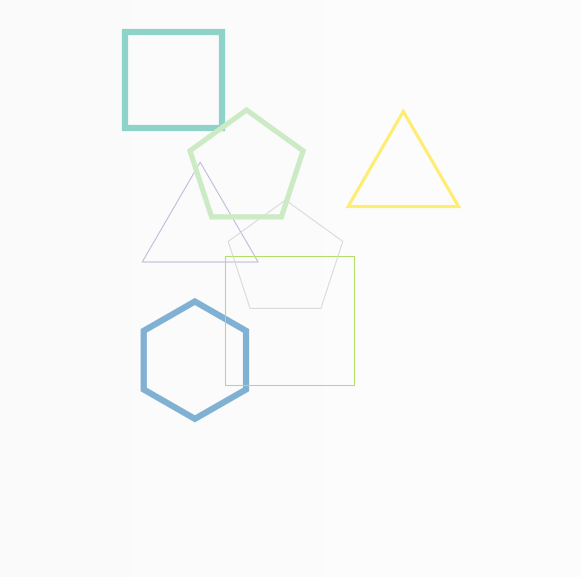[{"shape": "square", "thickness": 3, "radius": 0.42, "center": [0.299, 0.861]}, {"shape": "triangle", "thickness": 0.5, "radius": 0.58, "center": [0.344, 0.603]}, {"shape": "hexagon", "thickness": 3, "radius": 0.51, "center": [0.335, 0.375]}, {"shape": "square", "thickness": 0.5, "radius": 0.55, "center": [0.497, 0.444]}, {"shape": "pentagon", "thickness": 0.5, "radius": 0.52, "center": [0.491, 0.549]}, {"shape": "pentagon", "thickness": 2.5, "radius": 0.51, "center": [0.424, 0.706]}, {"shape": "triangle", "thickness": 1.5, "radius": 0.55, "center": [0.694, 0.696]}]